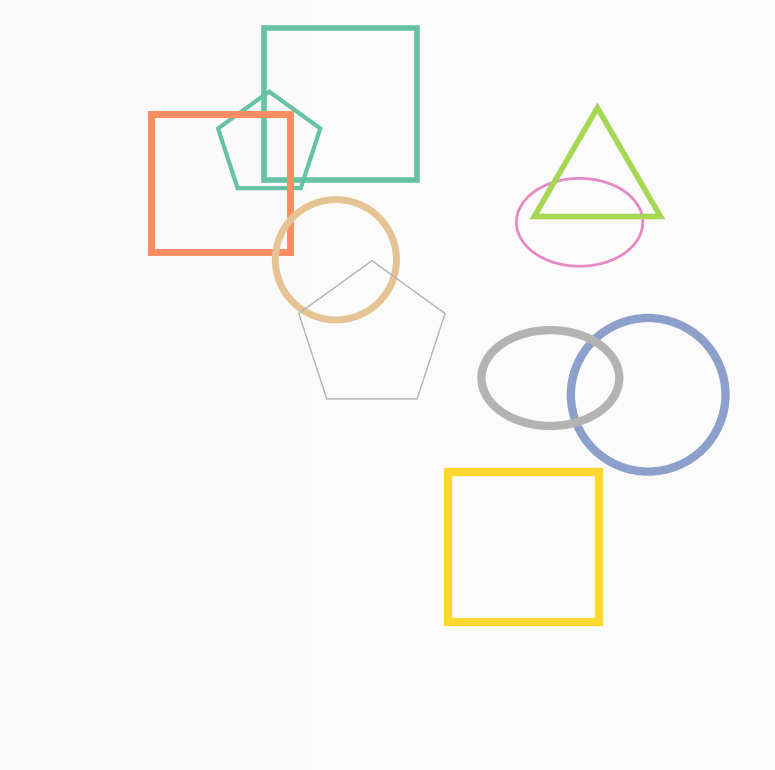[{"shape": "square", "thickness": 2, "radius": 0.49, "center": [0.439, 0.865]}, {"shape": "pentagon", "thickness": 1.5, "radius": 0.35, "center": [0.347, 0.812]}, {"shape": "square", "thickness": 2.5, "radius": 0.45, "center": [0.285, 0.762]}, {"shape": "circle", "thickness": 3, "radius": 0.5, "center": [0.836, 0.487]}, {"shape": "oval", "thickness": 1, "radius": 0.41, "center": [0.748, 0.711]}, {"shape": "triangle", "thickness": 2, "radius": 0.47, "center": [0.771, 0.766]}, {"shape": "square", "thickness": 3, "radius": 0.49, "center": [0.676, 0.29]}, {"shape": "circle", "thickness": 2.5, "radius": 0.39, "center": [0.433, 0.663]}, {"shape": "oval", "thickness": 3, "radius": 0.44, "center": [0.71, 0.509]}, {"shape": "pentagon", "thickness": 0.5, "radius": 0.5, "center": [0.48, 0.562]}]